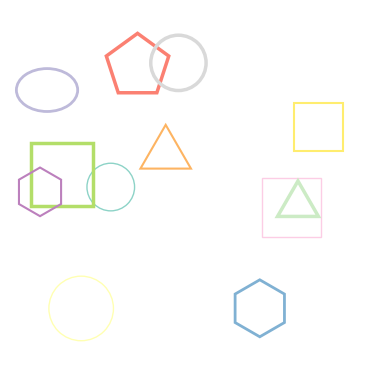[{"shape": "circle", "thickness": 1, "radius": 0.31, "center": [0.288, 0.514]}, {"shape": "circle", "thickness": 1, "radius": 0.42, "center": [0.211, 0.199]}, {"shape": "oval", "thickness": 2, "radius": 0.4, "center": [0.122, 0.766]}, {"shape": "pentagon", "thickness": 2.5, "radius": 0.43, "center": [0.357, 0.828]}, {"shape": "hexagon", "thickness": 2, "radius": 0.37, "center": [0.675, 0.199]}, {"shape": "triangle", "thickness": 1.5, "radius": 0.38, "center": [0.43, 0.6]}, {"shape": "square", "thickness": 2.5, "radius": 0.41, "center": [0.161, 0.548]}, {"shape": "square", "thickness": 1, "radius": 0.38, "center": [0.758, 0.46]}, {"shape": "circle", "thickness": 2.5, "radius": 0.36, "center": [0.463, 0.837]}, {"shape": "hexagon", "thickness": 1.5, "radius": 0.32, "center": [0.104, 0.502]}, {"shape": "triangle", "thickness": 2.5, "radius": 0.31, "center": [0.774, 0.469]}, {"shape": "square", "thickness": 1.5, "radius": 0.31, "center": [0.828, 0.669]}]